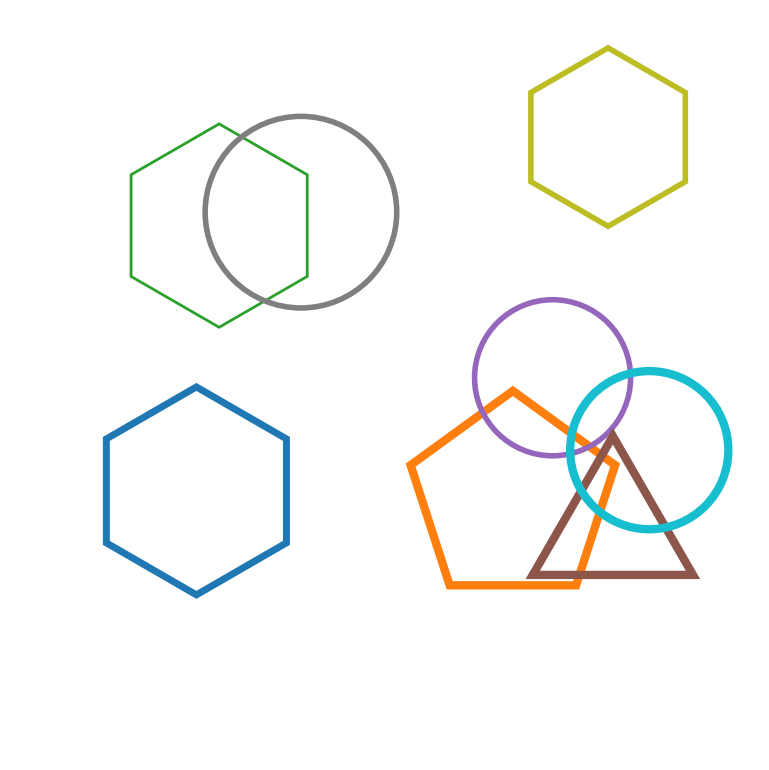[{"shape": "hexagon", "thickness": 2.5, "radius": 0.68, "center": [0.255, 0.362]}, {"shape": "pentagon", "thickness": 3, "radius": 0.7, "center": [0.666, 0.353]}, {"shape": "hexagon", "thickness": 1, "radius": 0.66, "center": [0.285, 0.707]}, {"shape": "circle", "thickness": 2, "radius": 0.51, "center": [0.718, 0.509]}, {"shape": "triangle", "thickness": 3, "radius": 0.6, "center": [0.796, 0.313]}, {"shape": "circle", "thickness": 2, "radius": 0.62, "center": [0.391, 0.724]}, {"shape": "hexagon", "thickness": 2, "radius": 0.58, "center": [0.79, 0.822]}, {"shape": "circle", "thickness": 3, "radius": 0.51, "center": [0.843, 0.415]}]